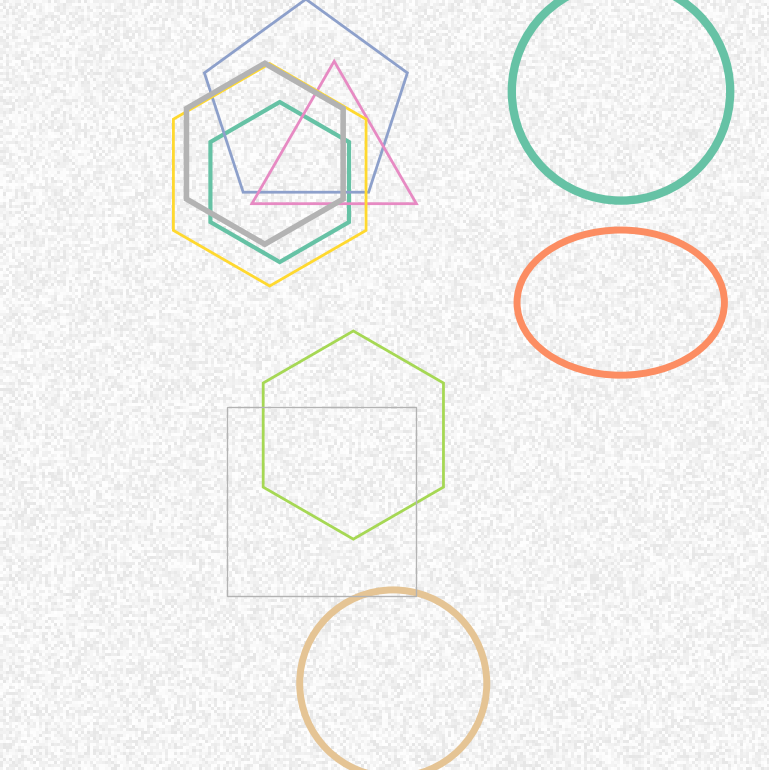[{"shape": "circle", "thickness": 3, "radius": 0.71, "center": [0.806, 0.881]}, {"shape": "hexagon", "thickness": 1.5, "radius": 0.52, "center": [0.363, 0.764]}, {"shape": "oval", "thickness": 2.5, "radius": 0.67, "center": [0.806, 0.607]}, {"shape": "pentagon", "thickness": 1, "radius": 0.69, "center": [0.397, 0.862]}, {"shape": "triangle", "thickness": 1, "radius": 0.62, "center": [0.434, 0.797]}, {"shape": "hexagon", "thickness": 1, "radius": 0.68, "center": [0.459, 0.435]}, {"shape": "hexagon", "thickness": 1, "radius": 0.72, "center": [0.35, 0.773]}, {"shape": "circle", "thickness": 2.5, "radius": 0.61, "center": [0.511, 0.112]}, {"shape": "square", "thickness": 0.5, "radius": 0.61, "center": [0.417, 0.349]}, {"shape": "hexagon", "thickness": 2, "radius": 0.59, "center": [0.344, 0.8]}]